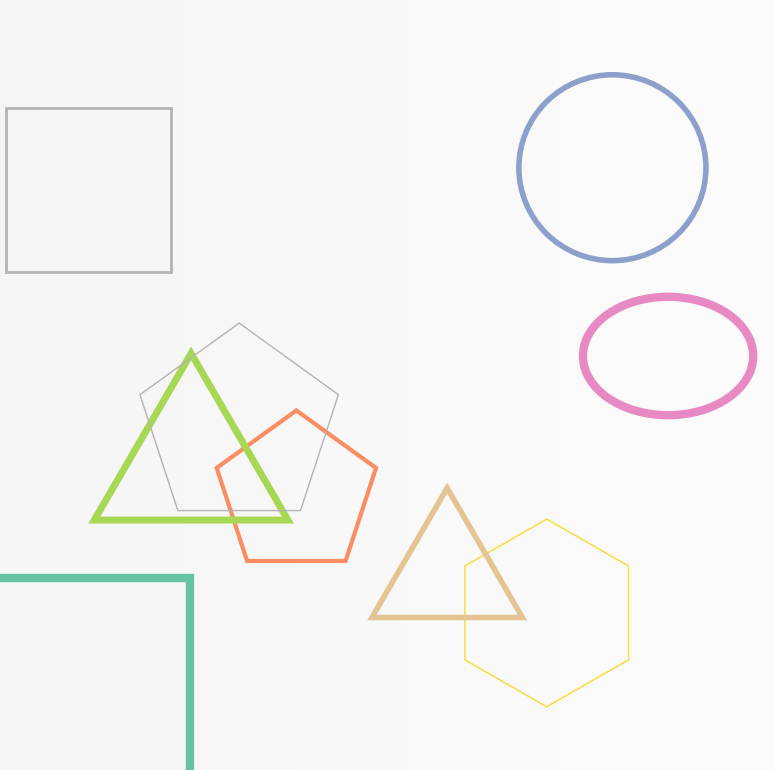[{"shape": "square", "thickness": 3, "radius": 0.68, "center": [0.109, 0.113]}, {"shape": "pentagon", "thickness": 1.5, "radius": 0.54, "center": [0.382, 0.359]}, {"shape": "circle", "thickness": 2, "radius": 0.6, "center": [0.79, 0.782]}, {"shape": "oval", "thickness": 3, "radius": 0.55, "center": [0.862, 0.538]}, {"shape": "triangle", "thickness": 2.5, "radius": 0.72, "center": [0.247, 0.397]}, {"shape": "hexagon", "thickness": 0.5, "radius": 0.61, "center": [0.705, 0.204]}, {"shape": "triangle", "thickness": 2, "radius": 0.56, "center": [0.577, 0.254]}, {"shape": "pentagon", "thickness": 0.5, "radius": 0.67, "center": [0.309, 0.446]}, {"shape": "square", "thickness": 1, "radius": 0.53, "center": [0.114, 0.753]}]